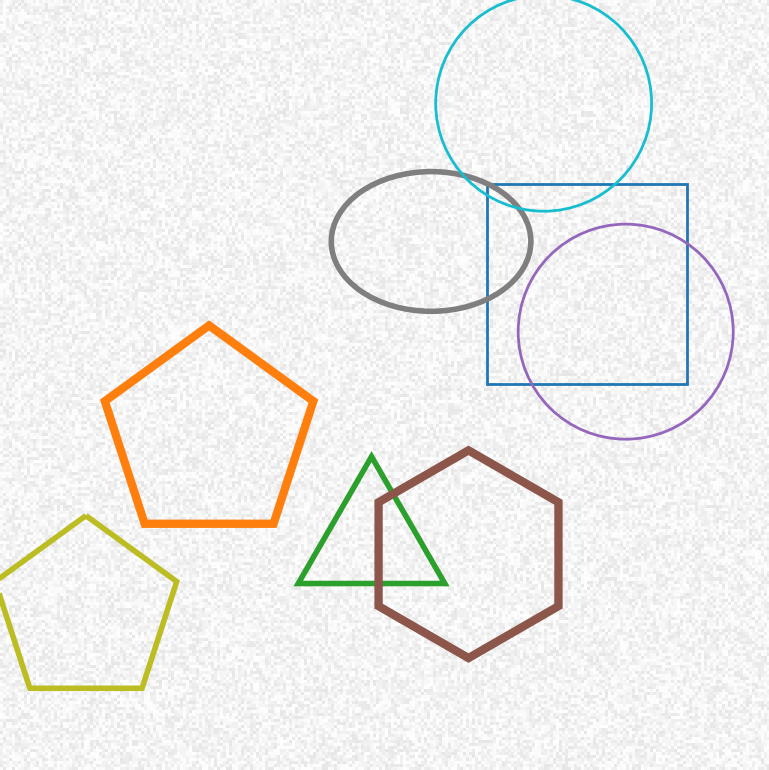[{"shape": "square", "thickness": 1, "radius": 0.65, "center": [0.763, 0.631]}, {"shape": "pentagon", "thickness": 3, "radius": 0.71, "center": [0.272, 0.435]}, {"shape": "triangle", "thickness": 2, "radius": 0.55, "center": [0.483, 0.297]}, {"shape": "circle", "thickness": 1, "radius": 0.7, "center": [0.813, 0.569]}, {"shape": "hexagon", "thickness": 3, "radius": 0.67, "center": [0.608, 0.28]}, {"shape": "oval", "thickness": 2, "radius": 0.65, "center": [0.56, 0.686]}, {"shape": "pentagon", "thickness": 2, "radius": 0.62, "center": [0.112, 0.206]}, {"shape": "circle", "thickness": 1, "radius": 0.7, "center": [0.706, 0.866]}]